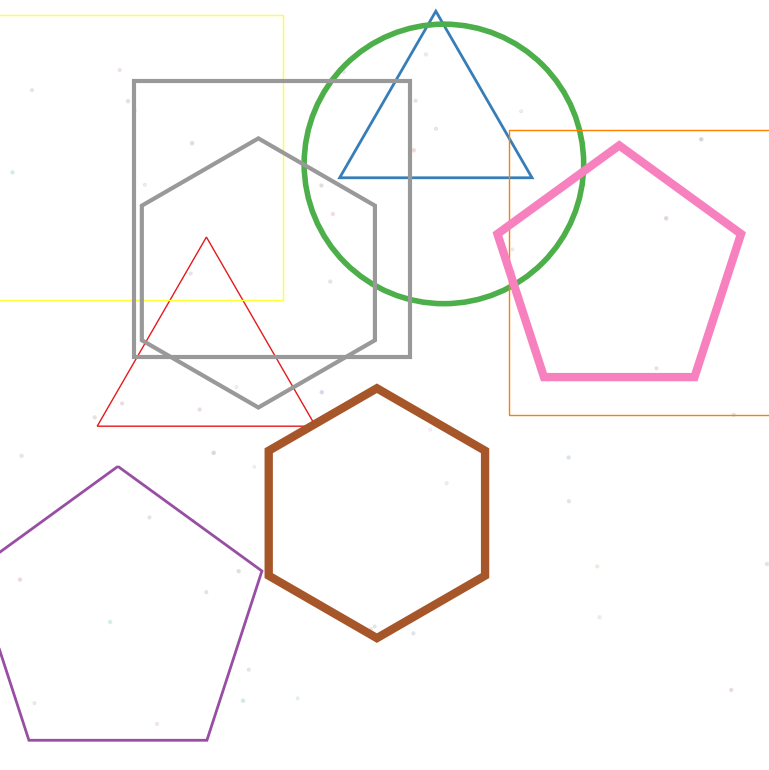[{"shape": "triangle", "thickness": 0.5, "radius": 0.82, "center": [0.268, 0.528]}, {"shape": "triangle", "thickness": 1, "radius": 0.72, "center": [0.566, 0.841]}, {"shape": "circle", "thickness": 2, "radius": 0.91, "center": [0.577, 0.787]}, {"shape": "pentagon", "thickness": 1, "radius": 0.98, "center": [0.153, 0.198]}, {"shape": "square", "thickness": 0.5, "radius": 0.93, "center": [0.847, 0.646]}, {"shape": "square", "thickness": 0.5, "radius": 0.92, "center": [0.183, 0.796]}, {"shape": "hexagon", "thickness": 3, "radius": 0.81, "center": [0.489, 0.334]}, {"shape": "pentagon", "thickness": 3, "radius": 0.83, "center": [0.804, 0.645]}, {"shape": "hexagon", "thickness": 1.5, "radius": 0.87, "center": [0.336, 0.646]}, {"shape": "square", "thickness": 1.5, "radius": 0.9, "center": [0.353, 0.715]}]